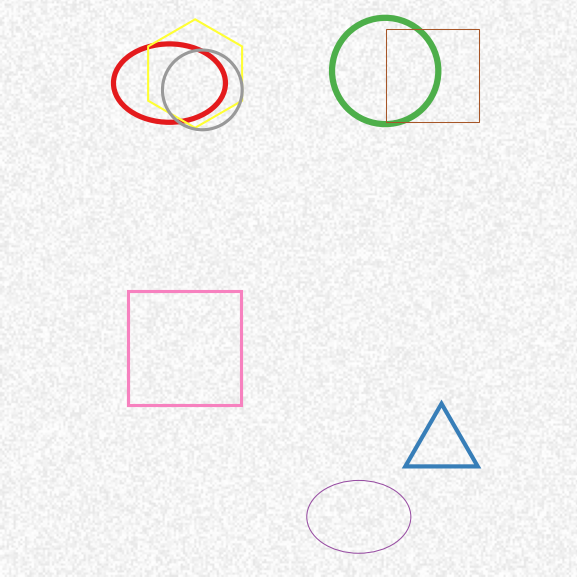[{"shape": "oval", "thickness": 2.5, "radius": 0.48, "center": [0.293, 0.855]}, {"shape": "triangle", "thickness": 2, "radius": 0.36, "center": [0.765, 0.228]}, {"shape": "circle", "thickness": 3, "radius": 0.46, "center": [0.667, 0.876]}, {"shape": "oval", "thickness": 0.5, "radius": 0.45, "center": [0.621, 0.104]}, {"shape": "hexagon", "thickness": 1, "radius": 0.47, "center": [0.338, 0.872]}, {"shape": "square", "thickness": 0.5, "radius": 0.4, "center": [0.748, 0.868]}, {"shape": "square", "thickness": 1.5, "radius": 0.49, "center": [0.319, 0.397]}, {"shape": "circle", "thickness": 1.5, "radius": 0.35, "center": [0.35, 0.843]}]